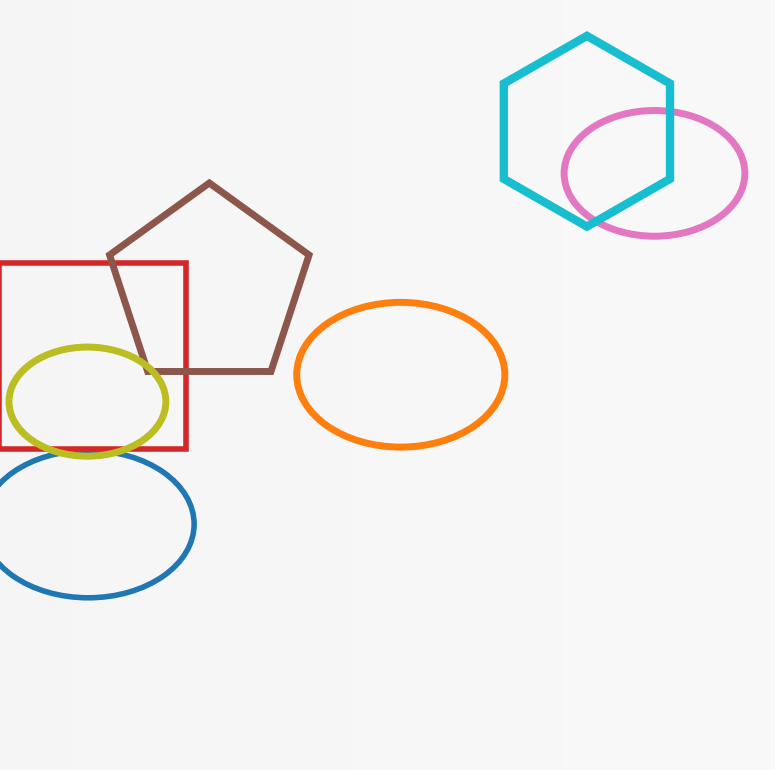[{"shape": "oval", "thickness": 2, "radius": 0.68, "center": [0.114, 0.319]}, {"shape": "oval", "thickness": 2.5, "radius": 0.67, "center": [0.517, 0.513]}, {"shape": "square", "thickness": 2, "radius": 0.6, "center": [0.119, 0.537]}, {"shape": "pentagon", "thickness": 2.5, "radius": 0.68, "center": [0.27, 0.627]}, {"shape": "oval", "thickness": 2.5, "radius": 0.58, "center": [0.845, 0.775]}, {"shape": "oval", "thickness": 2.5, "radius": 0.51, "center": [0.113, 0.478]}, {"shape": "hexagon", "thickness": 3, "radius": 0.62, "center": [0.757, 0.83]}]